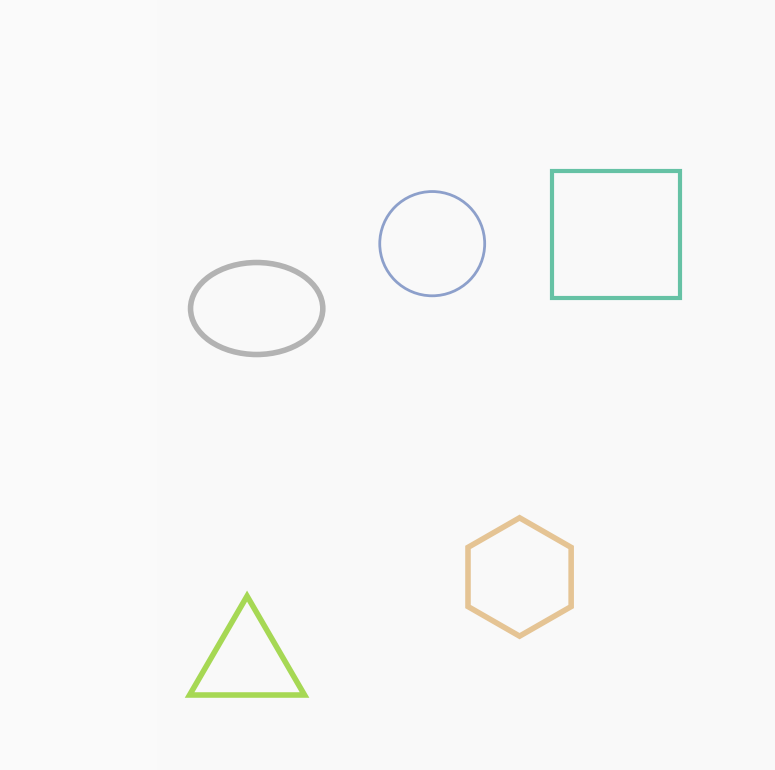[{"shape": "square", "thickness": 1.5, "radius": 0.41, "center": [0.795, 0.696]}, {"shape": "circle", "thickness": 1, "radius": 0.34, "center": [0.558, 0.684]}, {"shape": "triangle", "thickness": 2, "radius": 0.43, "center": [0.319, 0.14]}, {"shape": "hexagon", "thickness": 2, "radius": 0.38, "center": [0.67, 0.251]}, {"shape": "oval", "thickness": 2, "radius": 0.43, "center": [0.331, 0.599]}]